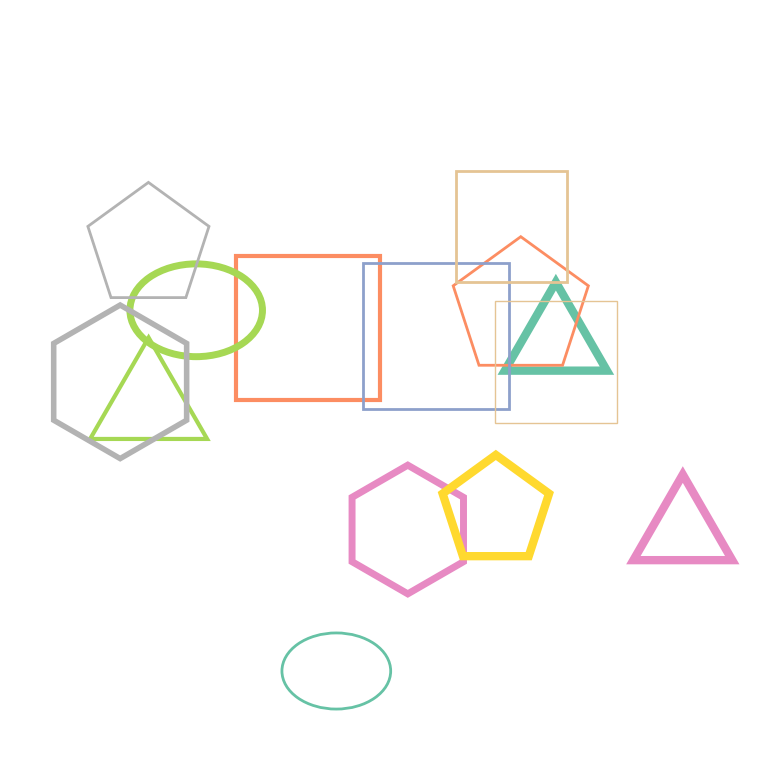[{"shape": "triangle", "thickness": 3, "radius": 0.38, "center": [0.722, 0.557]}, {"shape": "oval", "thickness": 1, "radius": 0.35, "center": [0.437, 0.129]}, {"shape": "square", "thickness": 1.5, "radius": 0.47, "center": [0.399, 0.574]}, {"shape": "pentagon", "thickness": 1, "radius": 0.46, "center": [0.676, 0.6]}, {"shape": "square", "thickness": 1, "radius": 0.47, "center": [0.566, 0.563]}, {"shape": "triangle", "thickness": 3, "radius": 0.37, "center": [0.887, 0.31]}, {"shape": "hexagon", "thickness": 2.5, "radius": 0.42, "center": [0.53, 0.312]}, {"shape": "oval", "thickness": 2.5, "radius": 0.43, "center": [0.255, 0.597]}, {"shape": "triangle", "thickness": 1.5, "radius": 0.44, "center": [0.193, 0.474]}, {"shape": "pentagon", "thickness": 3, "radius": 0.36, "center": [0.644, 0.337]}, {"shape": "square", "thickness": 0.5, "radius": 0.4, "center": [0.722, 0.53]}, {"shape": "square", "thickness": 1, "radius": 0.36, "center": [0.664, 0.706]}, {"shape": "pentagon", "thickness": 1, "radius": 0.41, "center": [0.193, 0.68]}, {"shape": "hexagon", "thickness": 2, "radius": 0.5, "center": [0.156, 0.504]}]